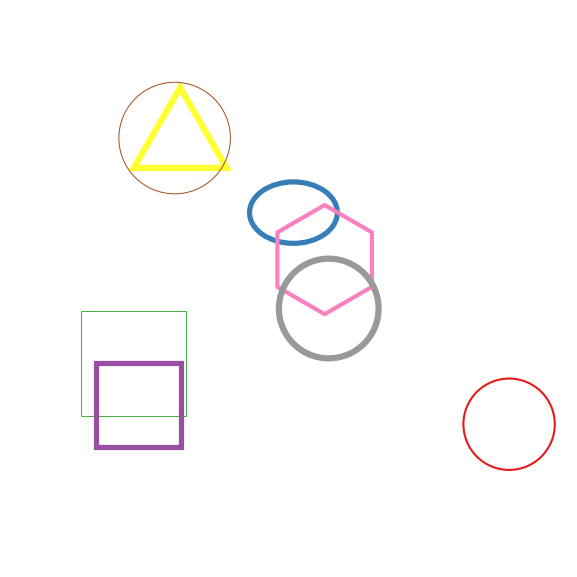[{"shape": "circle", "thickness": 1, "radius": 0.4, "center": [0.882, 0.265]}, {"shape": "oval", "thickness": 2.5, "radius": 0.38, "center": [0.508, 0.631]}, {"shape": "square", "thickness": 0.5, "radius": 0.46, "center": [0.232, 0.37]}, {"shape": "square", "thickness": 2.5, "radius": 0.37, "center": [0.24, 0.298]}, {"shape": "triangle", "thickness": 3, "radius": 0.46, "center": [0.312, 0.755]}, {"shape": "circle", "thickness": 0.5, "radius": 0.48, "center": [0.302, 0.76]}, {"shape": "hexagon", "thickness": 2, "radius": 0.47, "center": [0.562, 0.55]}, {"shape": "circle", "thickness": 3, "radius": 0.43, "center": [0.569, 0.465]}]